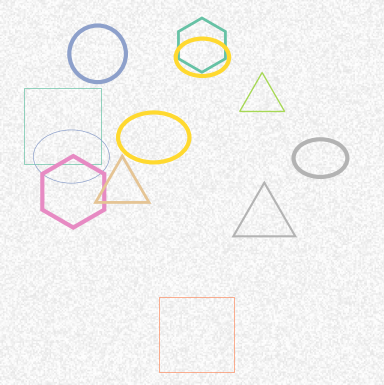[{"shape": "hexagon", "thickness": 2, "radius": 0.35, "center": [0.525, 0.883]}, {"shape": "square", "thickness": 0.5, "radius": 0.5, "center": [0.162, 0.673]}, {"shape": "square", "thickness": 0.5, "radius": 0.49, "center": [0.51, 0.132]}, {"shape": "circle", "thickness": 3, "radius": 0.37, "center": [0.254, 0.86]}, {"shape": "oval", "thickness": 0.5, "radius": 0.49, "center": [0.185, 0.593]}, {"shape": "hexagon", "thickness": 3, "radius": 0.46, "center": [0.19, 0.502]}, {"shape": "triangle", "thickness": 1, "radius": 0.34, "center": [0.681, 0.744]}, {"shape": "oval", "thickness": 3, "radius": 0.46, "center": [0.399, 0.643]}, {"shape": "oval", "thickness": 3, "radius": 0.35, "center": [0.526, 0.851]}, {"shape": "triangle", "thickness": 2, "radius": 0.4, "center": [0.318, 0.514]}, {"shape": "oval", "thickness": 3, "radius": 0.35, "center": [0.832, 0.589]}, {"shape": "triangle", "thickness": 1.5, "radius": 0.46, "center": [0.687, 0.433]}]